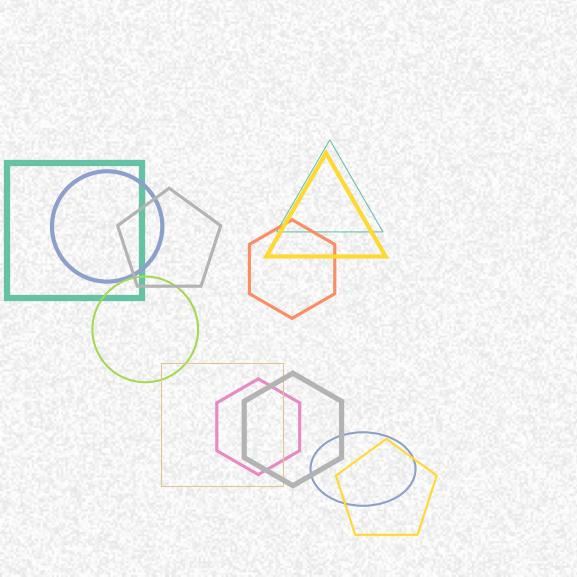[{"shape": "square", "thickness": 3, "radius": 0.58, "center": [0.129, 0.6]}, {"shape": "triangle", "thickness": 0.5, "radius": 0.53, "center": [0.571, 0.651]}, {"shape": "hexagon", "thickness": 1.5, "radius": 0.43, "center": [0.506, 0.533]}, {"shape": "circle", "thickness": 2, "radius": 0.48, "center": [0.186, 0.607]}, {"shape": "oval", "thickness": 1, "radius": 0.45, "center": [0.629, 0.187]}, {"shape": "hexagon", "thickness": 1.5, "radius": 0.41, "center": [0.447, 0.26]}, {"shape": "circle", "thickness": 1, "radius": 0.46, "center": [0.252, 0.429]}, {"shape": "triangle", "thickness": 2, "radius": 0.6, "center": [0.564, 0.615]}, {"shape": "pentagon", "thickness": 1, "radius": 0.46, "center": [0.669, 0.147]}, {"shape": "square", "thickness": 0.5, "radius": 0.53, "center": [0.384, 0.264]}, {"shape": "pentagon", "thickness": 1.5, "radius": 0.47, "center": [0.293, 0.579]}, {"shape": "hexagon", "thickness": 2.5, "radius": 0.49, "center": [0.507, 0.255]}]